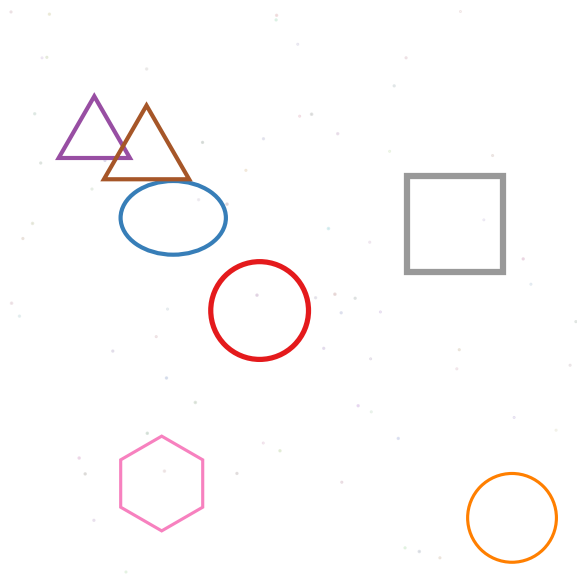[{"shape": "circle", "thickness": 2.5, "radius": 0.42, "center": [0.45, 0.461]}, {"shape": "oval", "thickness": 2, "radius": 0.46, "center": [0.3, 0.622]}, {"shape": "triangle", "thickness": 2, "radius": 0.36, "center": [0.163, 0.761]}, {"shape": "circle", "thickness": 1.5, "radius": 0.38, "center": [0.887, 0.102]}, {"shape": "triangle", "thickness": 2, "radius": 0.43, "center": [0.254, 0.731]}, {"shape": "hexagon", "thickness": 1.5, "radius": 0.41, "center": [0.28, 0.162]}, {"shape": "square", "thickness": 3, "radius": 0.42, "center": [0.789, 0.611]}]